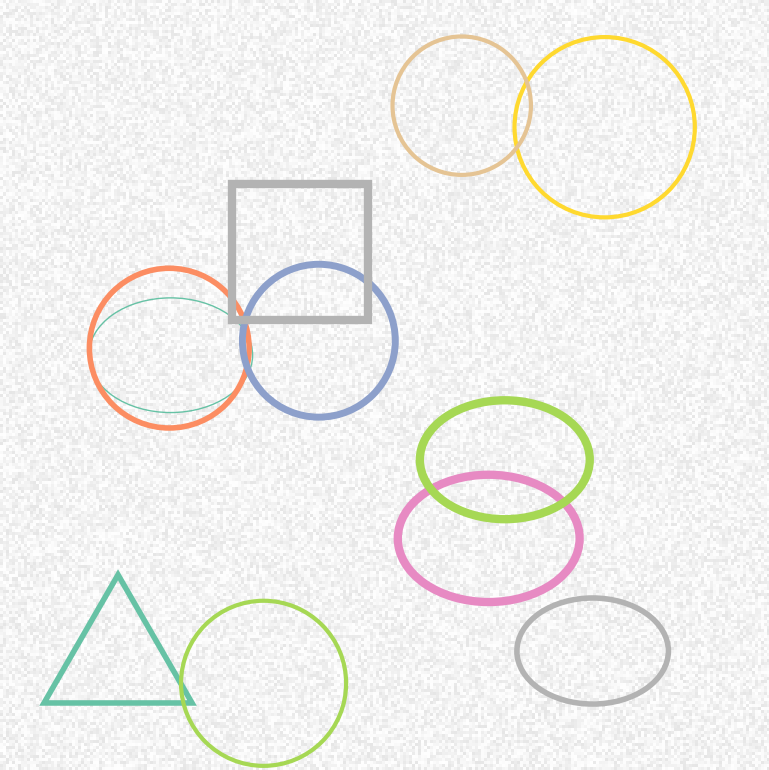[{"shape": "oval", "thickness": 0.5, "radius": 0.53, "center": [0.222, 0.539]}, {"shape": "triangle", "thickness": 2, "radius": 0.55, "center": [0.153, 0.143]}, {"shape": "circle", "thickness": 2, "radius": 0.52, "center": [0.22, 0.548]}, {"shape": "circle", "thickness": 2.5, "radius": 0.5, "center": [0.414, 0.558]}, {"shape": "oval", "thickness": 3, "radius": 0.59, "center": [0.635, 0.301]}, {"shape": "circle", "thickness": 1.5, "radius": 0.54, "center": [0.342, 0.113]}, {"shape": "oval", "thickness": 3, "radius": 0.55, "center": [0.656, 0.403]}, {"shape": "circle", "thickness": 1.5, "radius": 0.59, "center": [0.785, 0.835]}, {"shape": "circle", "thickness": 1.5, "radius": 0.45, "center": [0.6, 0.863]}, {"shape": "oval", "thickness": 2, "radius": 0.49, "center": [0.77, 0.155]}, {"shape": "square", "thickness": 3, "radius": 0.44, "center": [0.39, 0.672]}]